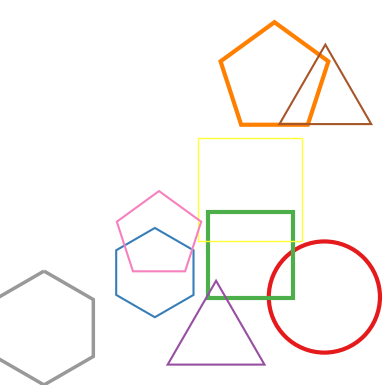[{"shape": "circle", "thickness": 3, "radius": 0.72, "center": [0.843, 0.229]}, {"shape": "hexagon", "thickness": 1.5, "radius": 0.58, "center": [0.402, 0.292]}, {"shape": "square", "thickness": 3, "radius": 0.56, "center": [0.651, 0.337]}, {"shape": "triangle", "thickness": 1.5, "radius": 0.73, "center": [0.561, 0.126]}, {"shape": "pentagon", "thickness": 3, "radius": 0.74, "center": [0.713, 0.795]}, {"shape": "square", "thickness": 1, "radius": 0.67, "center": [0.649, 0.507]}, {"shape": "triangle", "thickness": 1.5, "radius": 0.69, "center": [0.845, 0.747]}, {"shape": "pentagon", "thickness": 1.5, "radius": 0.58, "center": [0.413, 0.389]}, {"shape": "hexagon", "thickness": 2.5, "radius": 0.74, "center": [0.114, 0.148]}]